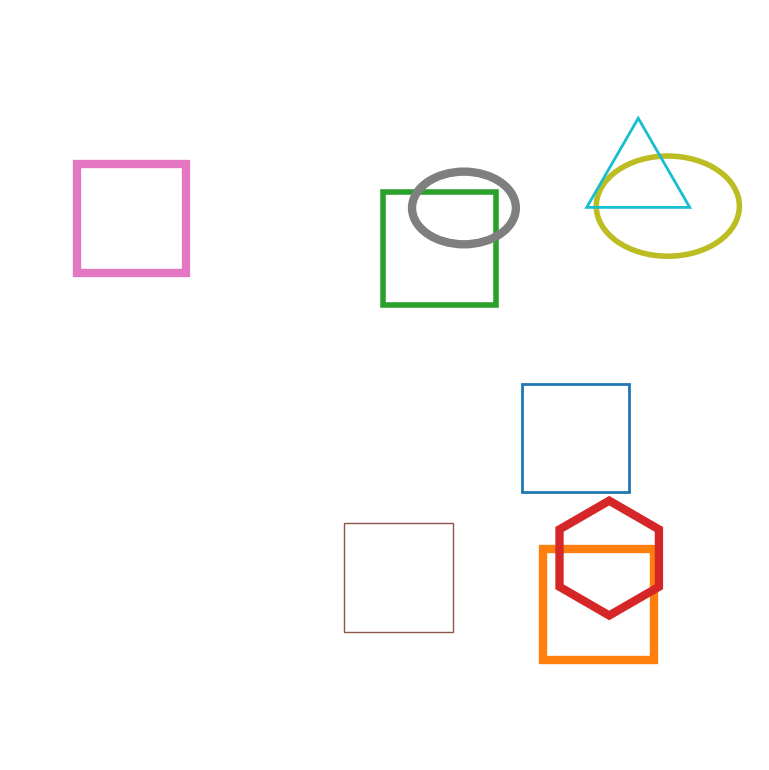[{"shape": "square", "thickness": 1, "radius": 0.35, "center": [0.748, 0.431]}, {"shape": "square", "thickness": 3, "radius": 0.36, "center": [0.778, 0.215]}, {"shape": "square", "thickness": 2, "radius": 0.37, "center": [0.57, 0.677]}, {"shape": "hexagon", "thickness": 3, "radius": 0.37, "center": [0.791, 0.275]}, {"shape": "square", "thickness": 0.5, "radius": 0.35, "center": [0.517, 0.25]}, {"shape": "square", "thickness": 3, "radius": 0.35, "center": [0.171, 0.716]}, {"shape": "oval", "thickness": 3, "radius": 0.34, "center": [0.603, 0.73]}, {"shape": "oval", "thickness": 2, "radius": 0.46, "center": [0.867, 0.732]}, {"shape": "triangle", "thickness": 1, "radius": 0.39, "center": [0.829, 0.769]}]